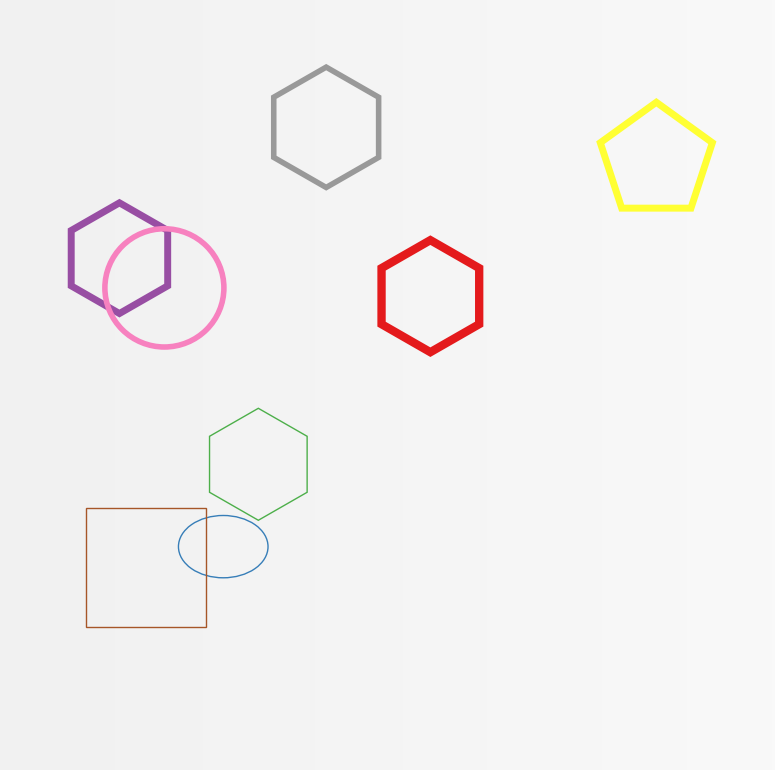[{"shape": "hexagon", "thickness": 3, "radius": 0.36, "center": [0.555, 0.615]}, {"shape": "oval", "thickness": 0.5, "radius": 0.29, "center": [0.288, 0.29]}, {"shape": "hexagon", "thickness": 0.5, "radius": 0.36, "center": [0.333, 0.397]}, {"shape": "hexagon", "thickness": 2.5, "radius": 0.36, "center": [0.154, 0.665]}, {"shape": "pentagon", "thickness": 2.5, "radius": 0.38, "center": [0.847, 0.791]}, {"shape": "square", "thickness": 0.5, "radius": 0.39, "center": [0.188, 0.263]}, {"shape": "circle", "thickness": 2, "radius": 0.38, "center": [0.212, 0.626]}, {"shape": "hexagon", "thickness": 2, "radius": 0.39, "center": [0.421, 0.835]}]